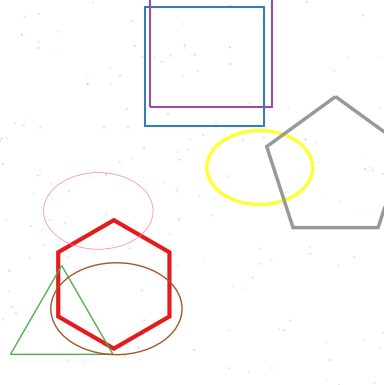[{"shape": "hexagon", "thickness": 3, "radius": 0.83, "center": [0.296, 0.261]}, {"shape": "square", "thickness": 1.5, "radius": 0.77, "center": [0.531, 0.828]}, {"shape": "triangle", "thickness": 1, "radius": 0.77, "center": [0.16, 0.156]}, {"shape": "square", "thickness": 1.5, "radius": 0.79, "center": [0.548, 0.88]}, {"shape": "oval", "thickness": 2.5, "radius": 0.69, "center": [0.675, 0.565]}, {"shape": "oval", "thickness": 1, "radius": 0.85, "center": [0.302, 0.198]}, {"shape": "oval", "thickness": 0.5, "radius": 0.71, "center": [0.255, 0.452]}, {"shape": "pentagon", "thickness": 2.5, "radius": 0.94, "center": [0.872, 0.561]}]